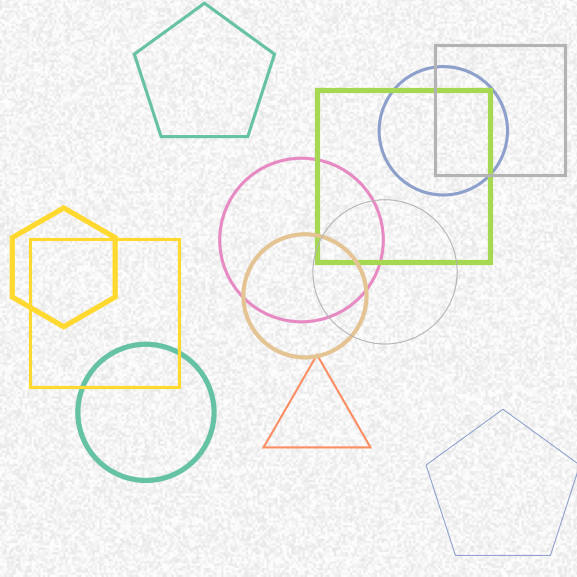[{"shape": "circle", "thickness": 2.5, "radius": 0.59, "center": [0.253, 0.285]}, {"shape": "pentagon", "thickness": 1.5, "radius": 0.64, "center": [0.354, 0.866]}, {"shape": "triangle", "thickness": 1, "radius": 0.53, "center": [0.549, 0.278]}, {"shape": "pentagon", "thickness": 0.5, "radius": 0.7, "center": [0.871, 0.151]}, {"shape": "circle", "thickness": 1.5, "radius": 0.56, "center": [0.768, 0.773]}, {"shape": "circle", "thickness": 1.5, "radius": 0.71, "center": [0.522, 0.584]}, {"shape": "square", "thickness": 2.5, "radius": 0.75, "center": [0.699, 0.694]}, {"shape": "hexagon", "thickness": 2.5, "radius": 0.51, "center": [0.11, 0.536]}, {"shape": "square", "thickness": 1.5, "radius": 0.64, "center": [0.181, 0.457]}, {"shape": "circle", "thickness": 2, "radius": 0.53, "center": [0.528, 0.487]}, {"shape": "circle", "thickness": 0.5, "radius": 0.62, "center": [0.667, 0.528]}, {"shape": "square", "thickness": 1.5, "radius": 0.56, "center": [0.866, 0.808]}]